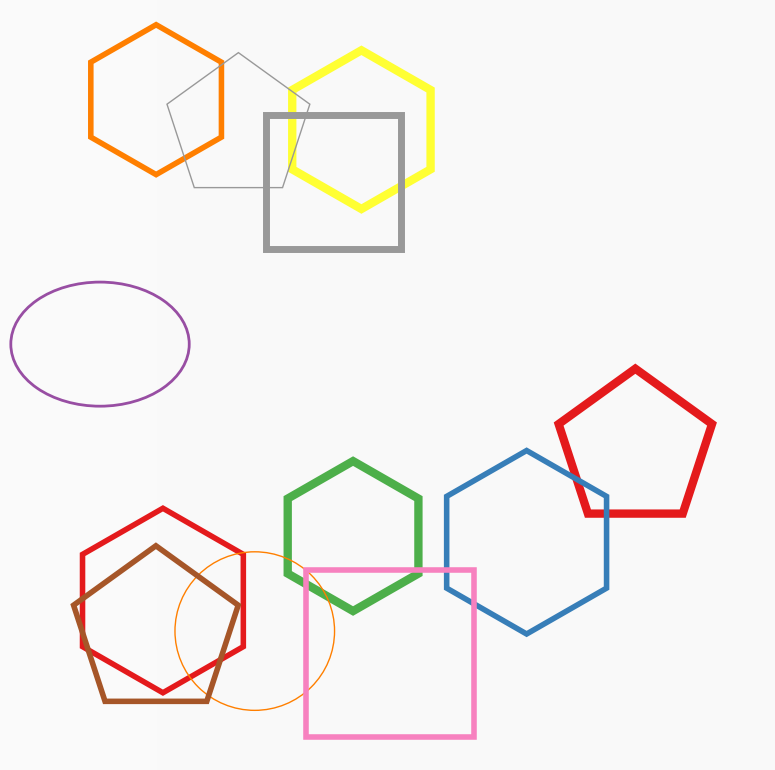[{"shape": "hexagon", "thickness": 2, "radius": 0.6, "center": [0.21, 0.22]}, {"shape": "pentagon", "thickness": 3, "radius": 0.52, "center": [0.82, 0.417]}, {"shape": "hexagon", "thickness": 2, "radius": 0.6, "center": [0.68, 0.296]}, {"shape": "hexagon", "thickness": 3, "radius": 0.49, "center": [0.456, 0.304]}, {"shape": "oval", "thickness": 1, "radius": 0.58, "center": [0.129, 0.553]}, {"shape": "circle", "thickness": 0.5, "radius": 0.51, "center": [0.329, 0.18]}, {"shape": "hexagon", "thickness": 2, "radius": 0.49, "center": [0.201, 0.871]}, {"shape": "hexagon", "thickness": 3, "radius": 0.52, "center": [0.466, 0.832]}, {"shape": "pentagon", "thickness": 2, "radius": 0.56, "center": [0.201, 0.18]}, {"shape": "square", "thickness": 2, "radius": 0.54, "center": [0.504, 0.151]}, {"shape": "square", "thickness": 2.5, "radius": 0.44, "center": [0.431, 0.764]}, {"shape": "pentagon", "thickness": 0.5, "radius": 0.48, "center": [0.308, 0.835]}]